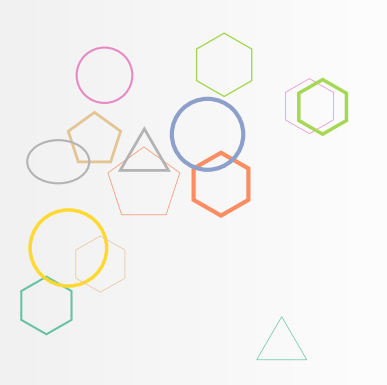[{"shape": "triangle", "thickness": 0.5, "radius": 0.37, "center": [0.727, 0.103]}, {"shape": "hexagon", "thickness": 1.5, "radius": 0.37, "center": [0.12, 0.207]}, {"shape": "pentagon", "thickness": 0.5, "radius": 0.49, "center": [0.371, 0.521]}, {"shape": "hexagon", "thickness": 3, "radius": 0.41, "center": [0.57, 0.522]}, {"shape": "circle", "thickness": 3, "radius": 0.46, "center": [0.536, 0.651]}, {"shape": "hexagon", "thickness": 0.5, "radius": 0.36, "center": [0.798, 0.724]}, {"shape": "circle", "thickness": 1.5, "radius": 0.36, "center": [0.27, 0.804]}, {"shape": "hexagon", "thickness": 2.5, "radius": 0.35, "center": [0.833, 0.722]}, {"shape": "hexagon", "thickness": 1, "radius": 0.41, "center": [0.578, 0.832]}, {"shape": "circle", "thickness": 2.5, "radius": 0.49, "center": [0.176, 0.356]}, {"shape": "pentagon", "thickness": 2, "radius": 0.36, "center": [0.244, 0.637]}, {"shape": "hexagon", "thickness": 0.5, "radius": 0.37, "center": [0.259, 0.314]}, {"shape": "triangle", "thickness": 2, "radius": 0.36, "center": [0.372, 0.593]}, {"shape": "oval", "thickness": 1.5, "radius": 0.4, "center": [0.15, 0.58]}]